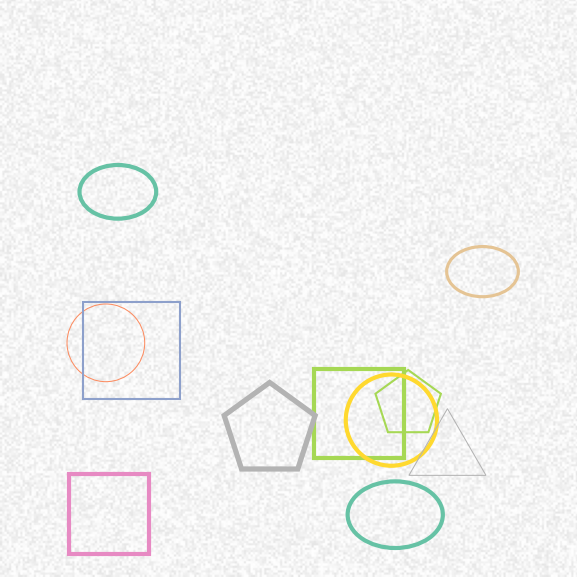[{"shape": "oval", "thickness": 2, "radius": 0.33, "center": [0.204, 0.667]}, {"shape": "oval", "thickness": 2, "radius": 0.41, "center": [0.684, 0.108]}, {"shape": "circle", "thickness": 0.5, "radius": 0.34, "center": [0.183, 0.405]}, {"shape": "square", "thickness": 1, "radius": 0.42, "center": [0.227, 0.392]}, {"shape": "square", "thickness": 2, "radius": 0.35, "center": [0.189, 0.109]}, {"shape": "pentagon", "thickness": 1, "radius": 0.3, "center": [0.707, 0.299]}, {"shape": "square", "thickness": 2, "radius": 0.39, "center": [0.622, 0.283]}, {"shape": "circle", "thickness": 2, "radius": 0.4, "center": [0.678, 0.272]}, {"shape": "oval", "thickness": 1.5, "radius": 0.31, "center": [0.836, 0.529]}, {"shape": "pentagon", "thickness": 2.5, "radius": 0.41, "center": [0.467, 0.254]}, {"shape": "triangle", "thickness": 0.5, "radius": 0.39, "center": [0.775, 0.215]}]